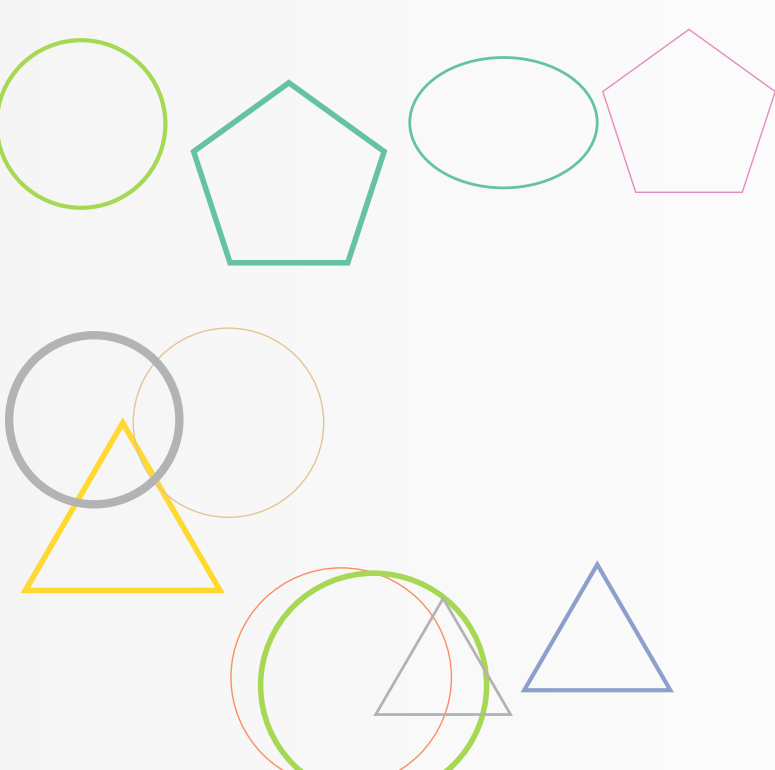[{"shape": "oval", "thickness": 1, "radius": 0.6, "center": [0.65, 0.841]}, {"shape": "pentagon", "thickness": 2, "radius": 0.65, "center": [0.373, 0.763]}, {"shape": "circle", "thickness": 0.5, "radius": 0.71, "center": [0.44, 0.12]}, {"shape": "triangle", "thickness": 1.5, "radius": 0.54, "center": [0.771, 0.158]}, {"shape": "pentagon", "thickness": 0.5, "radius": 0.58, "center": [0.889, 0.845]}, {"shape": "circle", "thickness": 1.5, "radius": 0.54, "center": [0.105, 0.839]}, {"shape": "circle", "thickness": 2, "radius": 0.73, "center": [0.482, 0.11]}, {"shape": "triangle", "thickness": 2, "radius": 0.73, "center": [0.158, 0.306]}, {"shape": "circle", "thickness": 0.5, "radius": 0.61, "center": [0.295, 0.451]}, {"shape": "circle", "thickness": 3, "radius": 0.55, "center": [0.122, 0.455]}, {"shape": "triangle", "thickness": 1, "radius": 0.5, "center": [0.572, 0.122]}]